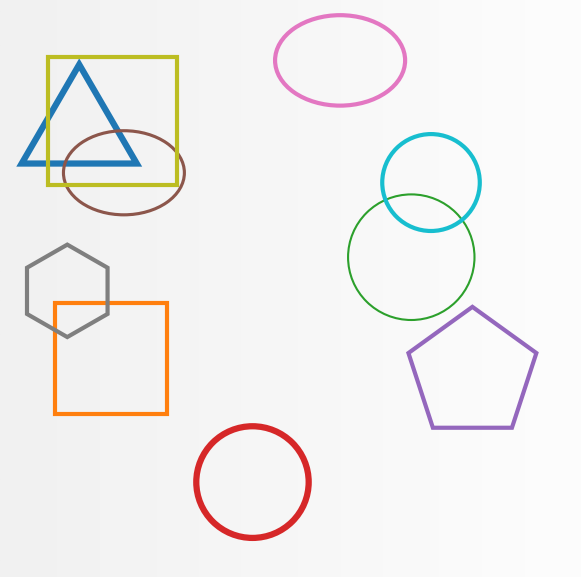[{"shape": "triangle", "thickness": 3, "radius": 0.57, "center": [0.136, 0.773]}, {"shape": "square", "thickness": 2, "radius": 0.48, "center": [0.191, 0.378]}, {"shape": "circle", "thickness": 1, "radius": 0.54, "center": [0.708, 0.554]}, {"shape": "circle", "thickness": 3, "radius": 0.48, "center": [0.434, 0.164]}, {"shape": "pentagon", "thickness": 2, "radius": 0.58, "center": [0.813, 0.352]}, {"shape": "oval", "thickness": 1.5, "radius": 0.52, "center": [0.213, 0.7]}, {"shape": "oval", "thickness": 2, "radius": 0.56, "center": [0.585, 0.895]}, {"shape": "hexagon", "thickness": 2, "radius": 0.4, "center": [0.116, 0.496]}, {"shape": "square", "thickness": 2, "radius": 0.55, "center": [0.194, 0.79]}, {"shape": "circle", "thickness": 2, "radius": 0.42, "center": [0.742, 0.683]}]